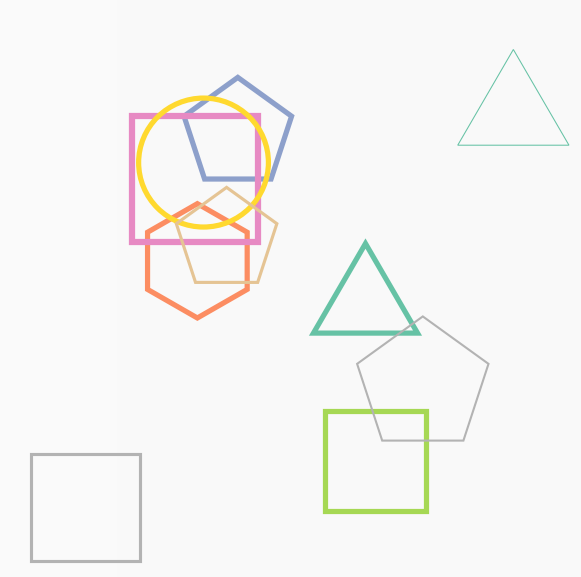[{"shape": "triangle", "thickness": 0.5, "radius": 0.55, "center": [0.883, 0.803]}, {"shape": "triangle", "thickness": 2.5, "radius": 0.52, "center": [0.629, 0.474]}, {"shape": "hexagon", "thickness": 2.5, "radius": 0.49, "center": [0.34, 0.547]}, {"shape": "pentagon", "thickness": 2.5, "radius": 0.49, "center": [0.409, 0.768]}, {"shape": "square", "thickness": 3, "radius": 0.54, "center": [0.335, 0.689]}, {"shape": "square", "thickness": 2.5, "radius": 0.43, "center": [0.646, 0.201]}, {"shape": "circle", "thickness": 2.5, "radius": 0.56, "center": [0.35, 0.718]}, {"shape": "pentagon", "thickness": 1.5, "radius": 0.45, "center": [0.39, 0.584]}, {"shape": "pentagon", "thickness": 1, "radius": 0.59, "center": [0.727, 0.332]}, {"shape": "square", "thickness": 1.5, "radius": 0.47, "center": [0.147, 0.12]}]